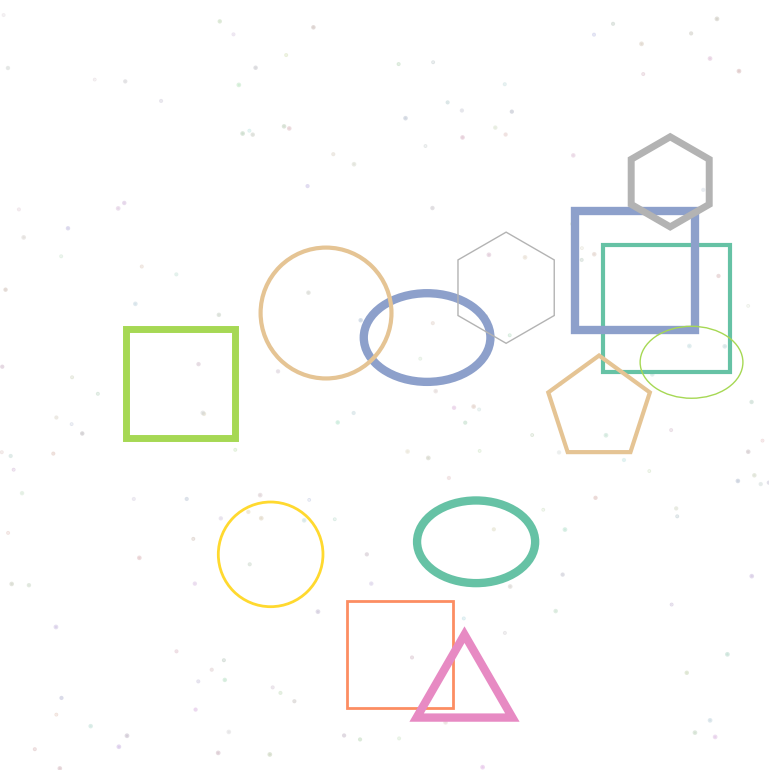[{"shape": "square", "thickness": 1.5, "radius": 0.41, "center": [0.865, 0.599]}, {"shape": "oval", "thickness": 3, "radius": 0.38, "center": [0.618, 0.296]}, {"shape": "square", "thickness": 1, "radius": 0.35, "center": [0.519, 0.15]}, {"shape": "square", "thickness": 3, "radius": 0.39, "center": [0.825, 0.649]}, {"shape": "oval", "thickness": 3, "radius": 0.41, "center": [0.555, 0.562]}, {"shape": "triangle", "thickness": 3, "radius": 0.36, "center": [0.603, 0.104]}, {"shape": "square", "thickness": 2.5, "radius": 0.35, "center": [0.235, 0.502]}, {"shape": "oval", "thickness": 0.5, "radius": 0.33, "center": [0.898, 0.53]}, {"shape": "circle", "thickness": 1, "radius": 0.34, "center": [0.351, 0.28]}, {"shape": "circle", "thickness": 1.5, "radius": 0.42, "center": [0.423, 0.593]}, {"shape": "pentagon", "thickness": 1.5, "radius": 0.35, "center": [0.778, 0.469]}, {"shape": "hexagon", "thickness": 0.5, "radius": 0.36, "center": [0.657, 0.626]}, {"shape": "hexagon", "thickness": 2.5, "radius": 0.29, "center": [0.87, 0.764]}]